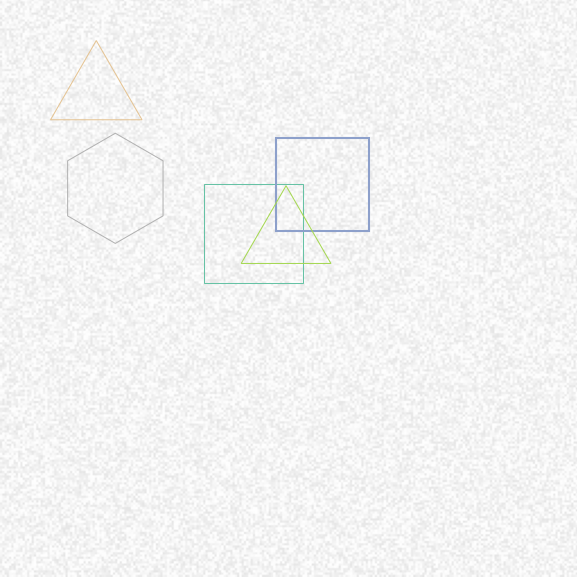[{"shape": "square", "thickness": 0.5, "radius": 0.43, "center": [0.438, 0.594]}, {"shape": "square", "thickness": 1, "radius": 0.41, "center": [0.559, 0.68]}, {"shape": "triangle", "thickness": 0.5, "radius": 0.45, "center": [0.495, 0.588]}, {"shape": "triangle", "thickness": 0.5, "radius": 0.46, "center": [0.167, 0.837]}, {"shape": "hexagon", "thickness": 0.5, "radius": 0.48, "center": [0.2, 0.673]}]